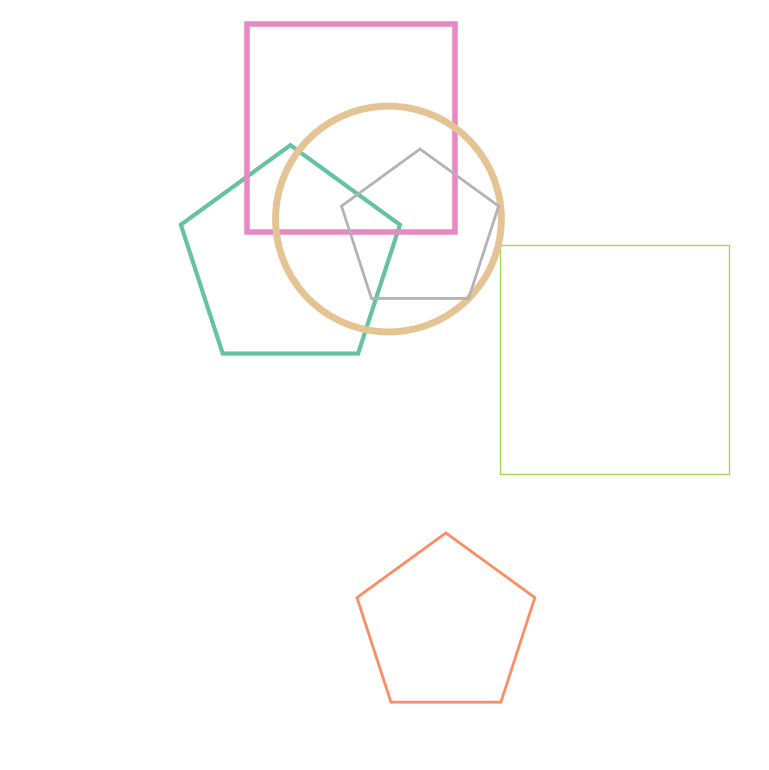[{"shape": "pentagon", "thickness": 1.5, "radius": 0.75, "center": [0.377, 0.662]}, {"shape": "pentagon", "thickness": 1, "radius": 0.61, "center": [0.579, 0.186]}, {"shape": "square", "thickness": 2, "radius": 0.68, "center": [0.456, 0.833]}, {"shape": "square", "thickness": 0.5, "radius": 0.74, "center": [0.798, 0.533]}, {"shape": "circle", "thickness": 2.5, "radius": 0.73, "center": [0.504, 0.716]}, {"shape": "pentagon", "thickness": 1, "radius": 0.54, "center": [0.546, 0.699]}]